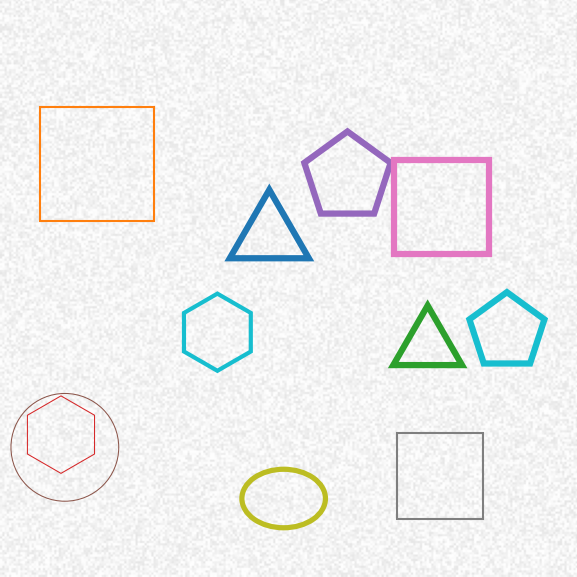[{"shape": "triangle", "thickness": 3, "radius": 0.4, "center": [0.466, 0.591]}, {"shape": "square", "thickness": 1, "radius": 0.49, "center": [0.168, 0.716]}, {"shape": "triangle", "thickness": 3, "radius": 0.34, "center": [0.741, 0.401]}, {"shape": "hexagon", "thickness": 0.5, "radius": 0.34, "center": [0.106, 0.247]}, {"shape": "pentagon", "thickness": 3, "radius": 0.39, "center": [0.602, 0.693]}, {"shape": "circle", "thickness": 0.5, "radius": 0.47, "center": [0.112, 0.225]}, {"shape": "square", "thickness": 3, "radius": 0.41, "center": [0.765, 0.641]}, {"shape": "square", "thickness": 1, "radius": 0.37, "center": [0.763, 0.175]}, {"shape": "oval", "thickness": 2.5, "radius": 0.36, "center": [0.491, 0.136]}, {"shape": "pentagon", "thickness": 3, "radius": 0.34, "center": [0.878, 0.425]}, {"shape": "hexagon", "thickness": 2, "radius": 0.33, "center": [0.376, 0.424]}]